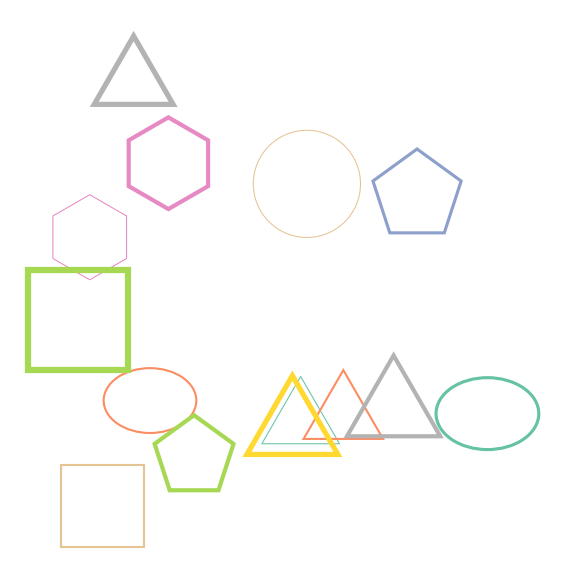[{"shape": "triangle", "thickness": 0.5, "radius": 0.39, "center": [0.521, 0.27]}, {"shape": "oval", "thickness": 1.5, "radius": 0.44, "center": [0.844, 0.283]}, {"shape": "triangle", "thickness": 1, "radius": 0.4, "center": [0.594, 0.279]}, {"shape": "oval", "thickness": 1, "radius": 0.4, "center": [0.26, 0.306]}, {"shape": "pentagon", "thickness": 1.5, "radius": 0.4, "center": [0.722, 0.661]}, {"shape": "hexagon", "thickness": 0.5, "radius": 0.37, "center": [0.155, 0.588]}, {"shape": "hexagon", "thickness": 2, "radius": 0.4, "center": [0.292, 0.716]}, {"shape": "square", "thickness": 3, "radius": 0.43, "center": [0.135, 0.445]}, {"shape": "pentagon", "thickness": 2, "radius": 0.36, "center": [0.336, 0.208]}, {"shape": "triangle", "thickness": 2.5, "radius": 0.45, "center": [0.506, 0.258]}, {"shape": "square", "thickness": 1, "radius": 0.36, "center": [0.177, 0.123]}, {"shape": "circle", "thickness": 0.5, "radius": 0.46, "center": [0.531, 0.681]}, {"shape": "triangle", "thickness": 2, "radius": 0.47, "center": [0.682, 0.29]}, {"shape": "triangle", "thickness": 2.5, "radius": 0.39, "center": [0.231, 0.858]}]